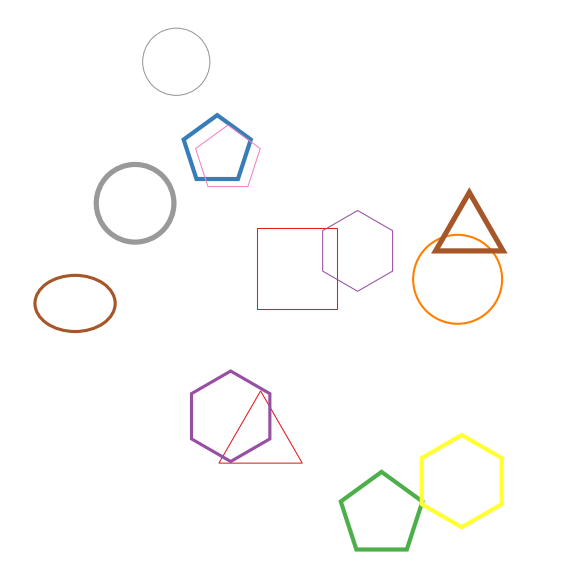[{"shape": "triangle", "thickness": 0.5, "radius": 0.42, "center": [0.451, 0.239]}, {"shape": "square", "thickness": 0.5, "radius": 0.35, "center": [0.514, 0.534]}, {"shape": "pentagon", "thickness": 2, "radius": 0.31, "center": [0.376, 0.739]}, {"shape": "pentagon", "thickness": 2, "radius": 0.37, "center": [0.661, 0.108]}, {"shape": "hexagon", "thickness": 1.5, "radius": 0.39, "center": [0.399, 0.278]}, {"shape": "hexagon", "thickness": 0.5, "radius": 0.35, "center": [0.619, 0.565]}, {"shape": "circle", "thickness": 1, "radius": 0.39, "center": [0.792, 0.515]}, {"shape": "hexagon", "thickness": 2, "radius": 0.4, "center": [0.8, 0.166]}, {"shape": "triangle", "thickness": 2.5, "radius": 0.34, "center": [0.813, 0.598]}, {"shape": "oval", "thickness": 1.5, "radius": 0.35, "center": [0.13, 0.474]}, {"shape": "pentagon", "thickness": 0.5, "radius": 0.29, "center": [0.395, 0.724]}, {"shape": "circle", "thickness": 0.5, "radius": 0.29, "center": [0.305, 0.892]}, {"shape": "circle", "thickness": 2.5, "radius": 0.34, "center": [0.234, 0.647]}]